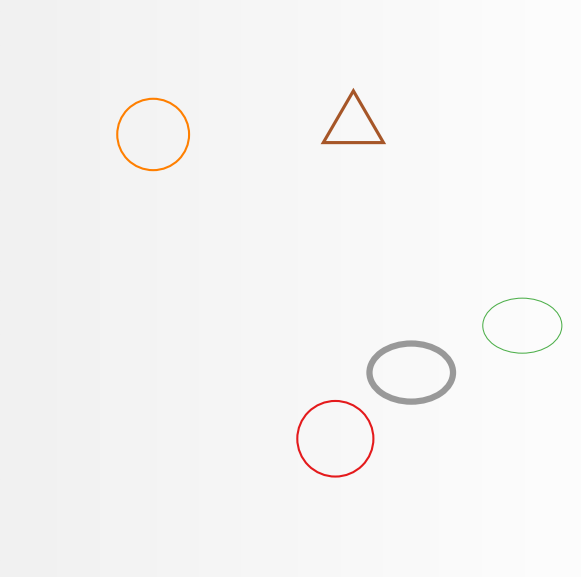[{"shape": "circle", "thickness": 1, "radius": 0.33, "center": [0.577, 0.239]}, {"shape": "oval", "thickness": 0.5, "radius": 0.34, "center": [0.899, 0.435]}, {"shape": "circle", "thickness": 1, "radius": 0.31, "center": [0.264, 0.766]}, {"shape": "triangle", "thickness": 1.5, "radius": 0.3, "center": [0.608, 0.782]}, {"shape": "oval", "thickness": 3, "radius": 0.36, "center": [0.708, 0.354]}]